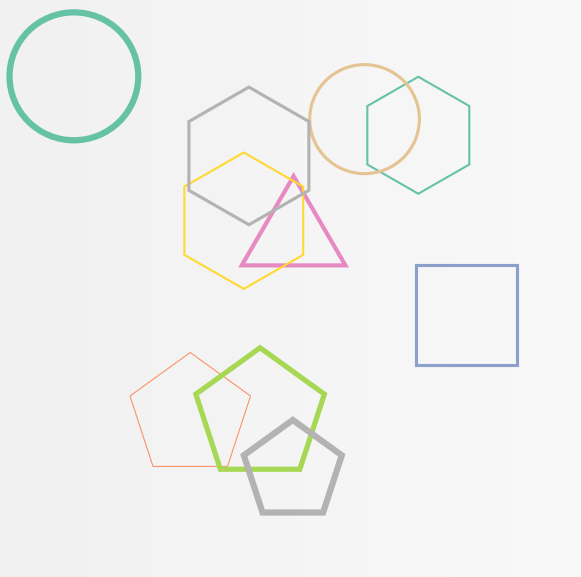[{"shape": "circle", "thickness": 3, "radius": 0.55, "center": [0.127, 0.867]}, {"shape": "hexagon", "thickness": 1, "radius": 0.51, "center": [0.72, 0.765]}, {"shape": "pentagon", "thickness": 0.5, "radius": 0.55, "center": [0.327, 0.28]}, {"shape": "square", "thickness": 1.5, "radius": 0.43, "center": [0.802, 0.453]}, {"shape": "triangle", "thickness": 2, "radius": 0.51, "center": [0.505, 0.591]}, {"shape": "pentagon", "thickness": 2.5, "radius": 0.58, "center": [0.447, 0.281]}, {"shape": "hexagon", "thickness": 1, "radius": 0.59, "center": [0.419, 0.617]}, {"shape": "circle", "thickness": 1.5, "radius": 0.47, "center": [0.627, 0.793]}, {"shape": "hexagon", "thickness": 1.5, "radius": 0.6, "center": [0.428, 0.729]}, {"shape": "pentagon", "thickness": 3, "radius": 0.44, "center": [0.504, 0.183]}]